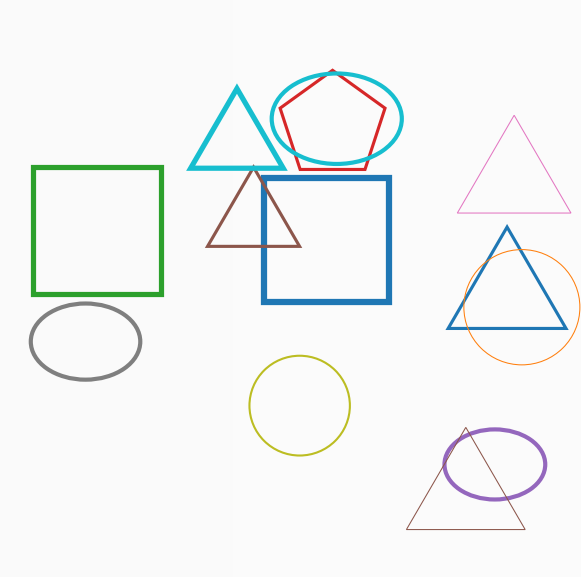[{"shape": "triangle", "thickness": 1.5, "radius": 0.59, "center": [0.872, 0.489]}, {"shape": "square", "thickness": 3, "radius": 0.54, "center": [0.561, 0.583]}, {"shape": "circle", "thickness": 0.5, "radius": 0.5, "center": [0.898, 0.467]}, {"shape": "square", "thickness": 2.5, "radius": 0.55, "center": [0.167, 0.6]}, {"shape": "pentagon", "thickness": 1.5, "radius": 0.47, "center": [0.572, 0.782]}, {"shape": "oval", "thickness": 2, "radius": 0.43, "center": [0.851, 0.195]}, {"shape": "triangle", "thickness": 1.5, "radius": 0.46, "center": [0.436, 0.618]}, {"shape": "triangle", "thickness": 0.5, "radius": 0.59, "center": [0.801, 0.141]}, {"shape": "triangle", "thickness": 0.5, "radius": 0.56, "center": [0.885, 0.687]}, {"shape": "oval", "thickness": 2, "radius": 0.47, "center": [0.147, 0.408]}, {"shape": "circle", "thickness": 1, "radius": 0.43, "center": [0.516, 0.297]}, {"shape": "triangle", "thickness": 2.5, "radius": 0.46, "center": [0.408, 0.754]}, {"shape": "oval", "thickness": 2, "radius": 0.56, "center": [0.579, 0.794]}]